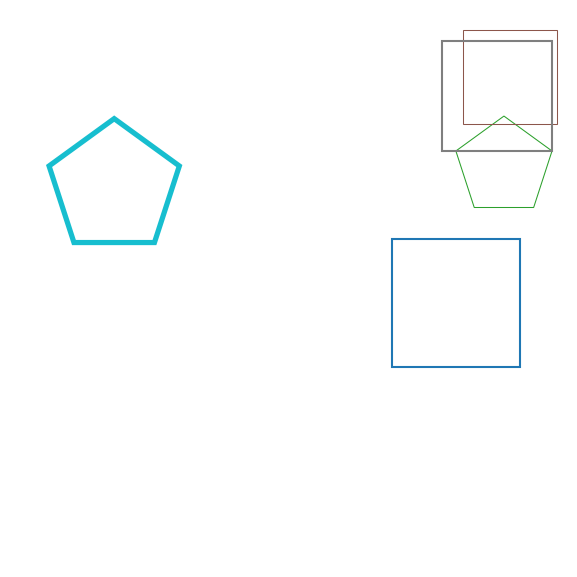[{"shape": "square", "thickness": 1, "radius": 0.55, "center": [0.79, 0.474]}, {"shape": "pentagon", "thickness": 0.5, "radius": 0.44, "center": [0.873, 0.711]}, {"shape": "square", "thickness": 0.5, "radius": 0.41, "center": [0.883, 0.865]}, {"shape": "square", "thickness": 1, "radius": 0.48, "center": [0.86, 0.833]}, {"shape": "pentagon", "thickness": 2.5, "radius": 0.59, "center": [0.198, 0.675]}]